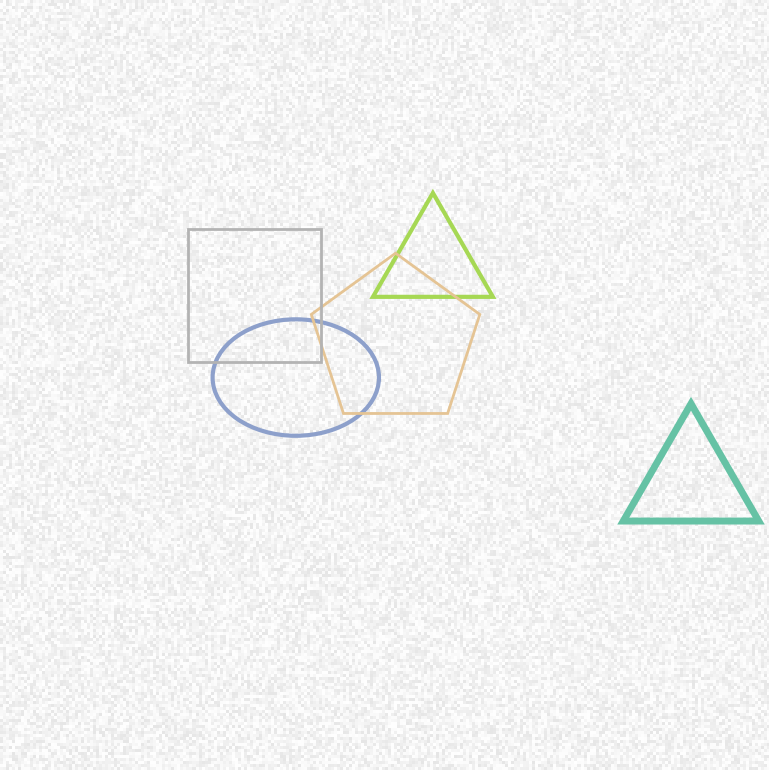[{"shape": "triangle", "thickness": 2.5, "radius": 0.51, "center": [0.897, 0.374]}, {"shape": "oval", "thickness": 1.5, "radius": 0.54, "center": [0.384, 0.51]}, {"shape": "triangle", "thickness": 1.5, "radius": 0.45, "center": [0.562, 0.659]}, {"shape": "pentagon", "thickness": 1, "radius": 0.58, "center": [0.514, 0.556]}, {"shape": "square", "thickness": 1, "radius": 0.43, "center": [0.331, 0.617]}]